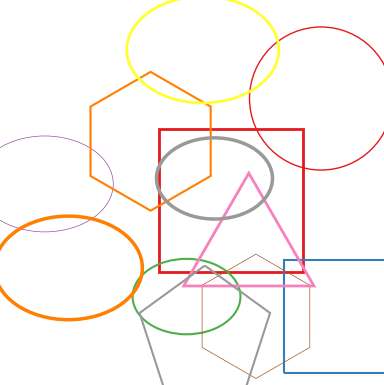[{"shape": "square", "thickness": 2, "radius": 0.93, "center": [0.6, 0.48]}, {"shape": "circle", "thickness": 1, "radius": 0.93, "center": [0.834, 0.744]}, {"shape": "square", "thickness": 1.5, "radius": 0.74, "center": [0.886, 0.178]}, {"shape": "oval", "thickness": 1.5, "radius": 0.7, "center": [0.484, 0.23]}, {"shape": "oval", "thickness": 0.5, "radius": 0.89, "center": [0.116, 0.522]}, {"shape": "oval", "thickness": 2.5, "radius": 0.96, "center": [0.178, 0.304]}, {"shape": "hexagon", "thickness": 1.5, "radius": 0.9, "center": [0.391, 0.633]}, {"shape": "oval", "thickness": 2, "radius": 0.99, "center": [0.527, 0.871]}, {"shape": "hexagon", "thickness": 0.5, "radius": 0.81, "center": [0.665, 0.178]}, {"shape": "triangle", "thickness": 2, "radius": 0.98, "center": [0.646, 0.355]}, {"shape": "oval", "thickness": 2.5, "radius": 0.75, "center": [0.557, 0.537]}, {"shape": "pentagon", "thickness": 1.5, "radius": 0.89, "center": [0.532, 0.132]}]